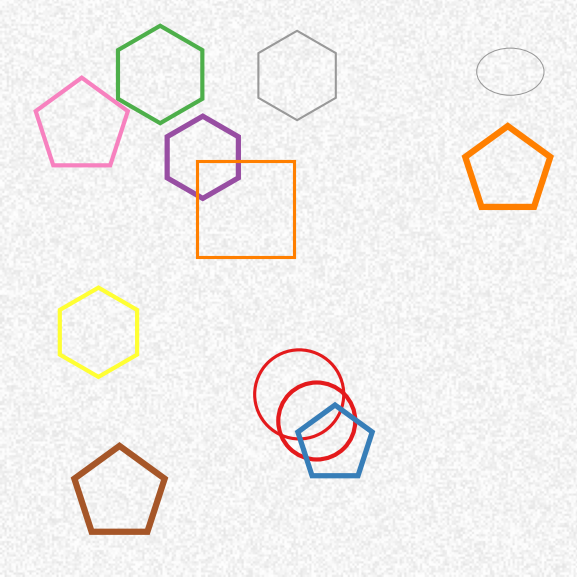[{"shape": "circle", "thickness": 2, "radius": 0.33, "center": [0.549, 0.27]}, {"shape": "circle", "thickness": 1.5, "radius": 0.39, "center": [0.518, 0.316]}, {"shape": "pentagon", "thickness": 2.5, "radius": 0.34, "center": [0.58, 0.23]}, {"shape": "hexagon", "thickness": 2, "radius": 0.42, "center": [0.277, 0.87]}, {"shape": "hexagon", "thickness": 2.5, "radius": 0.36, "center": [0.351, 0.727]}, {"shape": "square", "thickness": 1.5, "radius": 0.42, "center": [0.425, 0.637]}, {"shape": "pentagon", "thickness": 3, "radius": 0.39, "center": [0.879, 0.703]}, {"shape": "hexagon", "thickness": 2, "radius": 0.39, "center": [0.17, 0.424]}, {"shape": "pentagon", "thickness": 3, "radius": 0.41, "center": [0.207, 0.145]}, {"shape": "pentagon", "thickness": 2, "radius": 0.42, "center": [0.142, 0.781]}, {"shape": "oval", "thickness": 0.5, "radius": 0.29, "center": [0.884, 0.875]}, {"shape": "hexagon", "thickness": 1, "radius": 0.39, "center": [0.514, 0.868]}]